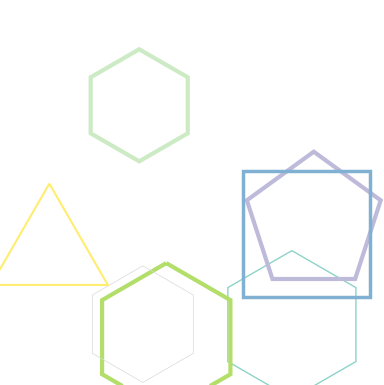[{"shape": "hexagon", "thickness": 1, "radius": 0.96, "center": [0.758, 0.157]}, {"shape": "pentagon", "thickness": 3, "radius": 0.91, "center": [0.815, 0.423]}, {"shape": "square", "thickness": 2.5, "radius": 0.82, "center": [0.796, 0.392]}, {"shape": "hexagon", "thickness": 3, "radius": 0.96, "center": [0.432, 0.124]}, {"shape": "hexagon", "thickness": 0.5, "radius": 0.76, "center": [0.371, 0.158]}, {"shape": "hexagon", "thickness": 3, "radius": 0.73, "center": [0.362, 0.726]}, {"shape": "triangle", "thickness": 1.5, "radius": 0.88, "center": [0.128, 0.348]}]